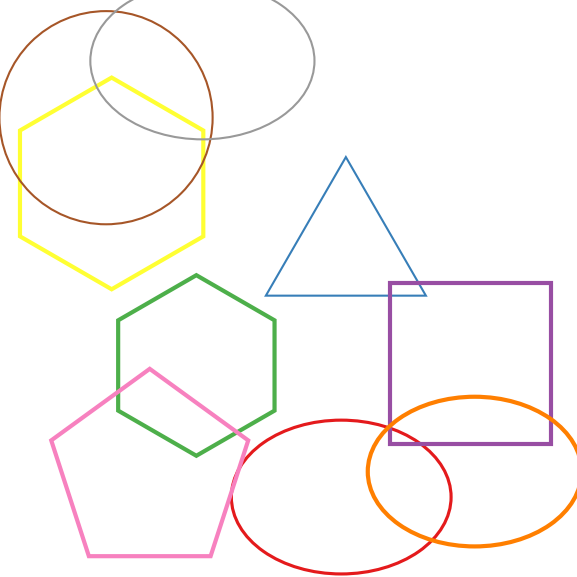[{"shape": "oval", "thickness": 1.5, "radius": 0.95, "center": [0.591, 0.138]}, {"shape": "triangle", "thickness": 1, "radius": 0.8, "center": [0.599, 0.567]}, {"shape": "hexagon", "thickness": 2, "radius": 0.78, "center": [0.34, 0.366]}, {"shape": "square", "thickness": 2, "radius": 0.69, "center": [0.814, 0.37]}, {"shape": "oval", "thickness": 2, "radius": 0.93, "center": [0.822, 0.183]}, {"shape": "hexagon", "thickness": 2, "radius": 0.92, "center": [0.193, 0.682]}, {"shape": "circle", "thickness": 1, "radius": 0.92, "center": [0.184, 0.795]}, {"shape": "pentagon", "thickness": 2, "radius": 0.9, "center": [0.259, 0.181]}, {"shape": "oval", "thickness": 1, "radius": 0.97, "center": [0.35, 0.894]}]